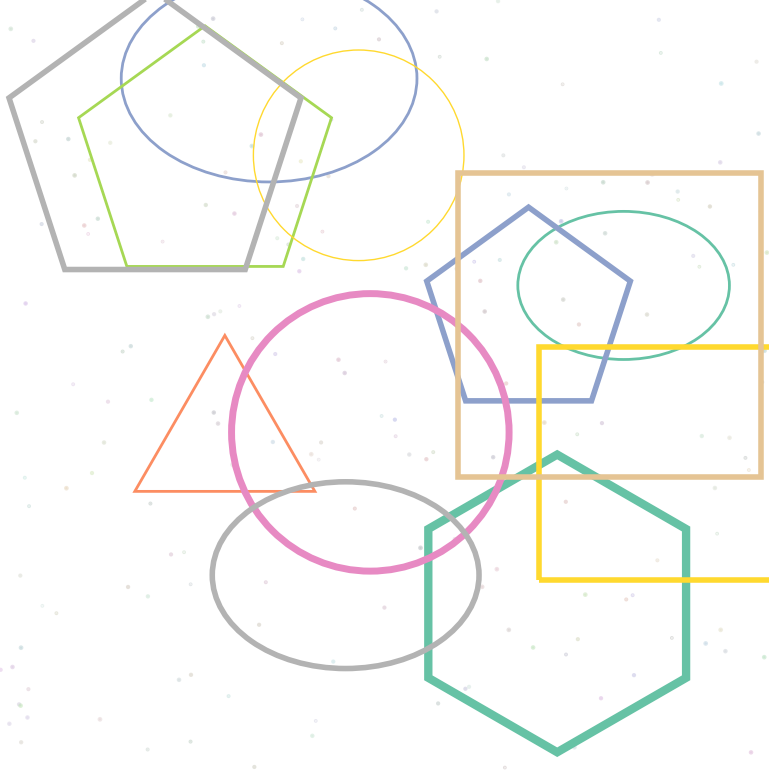[{"shape": "hexagon", "thickness": 3, "radius": 0.97, "center": [0.724, 0.216]}, {"shape": "oval", "thickness": 1, "radius": 0.69, "center": [0.81, 0.629]}, {"shape": "triangle", "thickness": 1, "radius": 0.68, "center": [0.292, 0.429]}, {"shape": "pentagon", "thickness": 2, "radius": 0.7, "center": [0.686, 0.592]}, {"shape": "oval", "thickness": 1, "radius": 0.96, "center": [0.349, 0.898]}, {"shape": "circle", "thickness": 2.5, "radius": 0.9, "center": [0.481, 0.438]}, {"shape": "pentagon", "thickness": 1, "radius": 0.86, "center": [0.266, 0.794]}, {"shape": "square", "thickness": 2, "radius": 0.75, "center": [0.851, 0.398]}, {"shape": "circle", "thickness": 0.5, "radius": 0.68, "center": [0.466, 0.798]}, {"shape": "square", "thickness": 2, "radius": 0.99, "center": [0.791, 0.578]}, {"shape": "oval", "thickness": 2, "radius": 0.87, "center": [0.449, 0.253]}, {"shape": "pentagon", "thickness": 2, "radius": 1.0, "center": [0.201, 0.811]}]